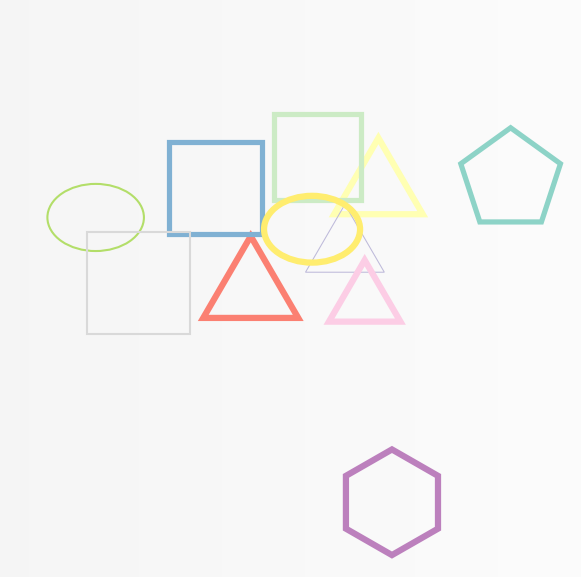[{"shape": "pentagon", "thickness": 2.5, "radius": 0.45, "center": [0.878, 0.688]}, {"shape": "triangle", "thickness": 3, "radius": 0.44, "center": [0.651, 0.672]}, {"shape": "triangle", "thickness": 0.5, "radius": 0.39, "center": [0.593, 0.567]}, {"shape": "triangle", "thickness": 3, "radius": 0.47, "center": [0.431, 0.496]}, {"shape": "square", "thickness": 2.5, "radius": 0.4, "center": [0.371, 0.674]}, {"shape": "oval", "thickness": 1, "radius": 0.42, "center": [0.165, 0.623]}, {"shape": "triangle", "thickness": 3, "radius": 0.35, "center": [0.627, 0.478]}, {"shape": "square", "thickness": 1, "radius": 0.44, "center": [0.238, 0.509]}, {"shape": "hexagon", "thickness": 3, "radius": 0.46, "center": [0.674, 0.129]}, {"shape": "square", "thickness": 2.5, "radius": 0.37, "center": [0.547, 0.727]}, {"shape": "oval", "thickness": 3, "radius": 0.41, "center": [0.537, 0.602]}]